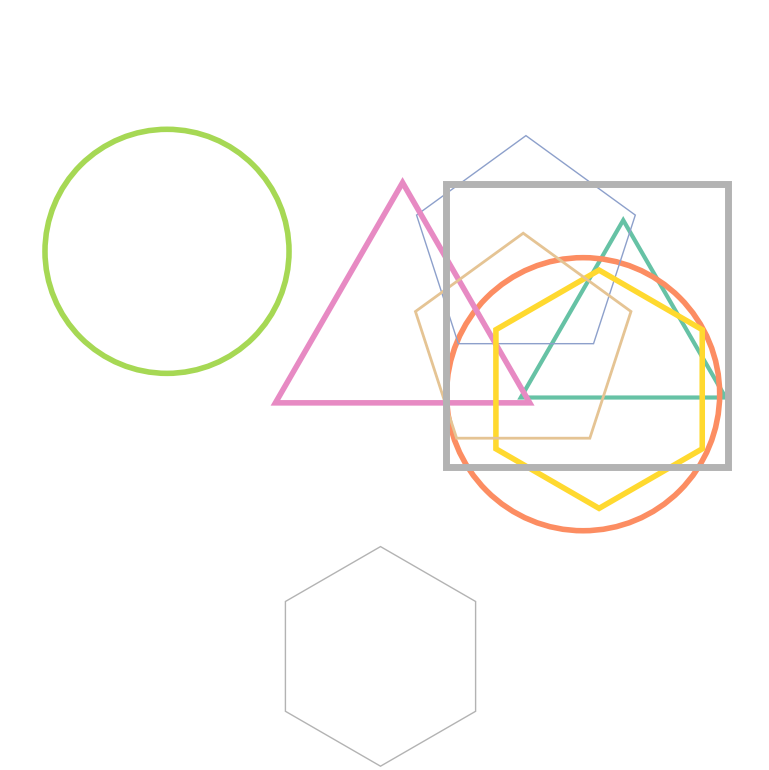[{"shape": "triangle", "thickness": 1.5, "radius": 0.77, "center": [0.809, 0.561]}, {"shape": "circle", "thickness": 2, "radius": 0.89, "center": [0.757, 0.488]}, {"shape": "pentagon", "thickness": 0.5, "radius": 0.75, "center": [0.683, 0.674]}, {"shape": "triangle", "thickness": 2, "radius": 0.95, "center": [0.523, 0.572]}, {"shape": "circle", "thickness": 2, "radius": 0.79, "center": [0.217, 0.674]}, {"shape": "hexagon", "thickness": 2, "radius": 0.77, "center": [0.778, 0.494]}, {"shape": "pentagon", "thickness": 1, "radius": 0.74, "center": [0.68, 0.55]}, {"shape": "square", "thickness": 2.5, "radius": 0.92, "center": [0.762, 0.577]}, {"shape": "hexagon", "thickness": 0.5, "radius": 0.71, "center": [0.494, 0.148]}]